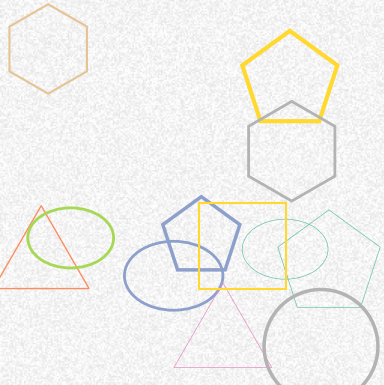[{"shape": "pentagon", "thickness": 0.5, "radius": 0.7, "center": [0.854, 0.315]}, {"shape": "oval", "thickness": 0.5, "radius": 0.56, "center": [0.741, 0.353]}, {"shape": "triangle", "thickness": 1, "radius": 0.72, "center": [0.107, 0.322]}, {"shape": "oval", "thickness": 2, "radius": 0.64, "center": [0.451, 0.284]}, {"shape": "pentagon", "thickness": 2.5, "radius": 0.53, "center": [0.523, 0.384]}, {"shape": "triangle", "thickness": 0.5, "radius": 0.73, "center": [0.579, 0.119]}, {"shape": "oval", "thickness": 2, "radius": 0.56, "center": [0.184, 0.382]}, {"shape": "square", "thickness": 1.5, "radius": 0.56, "center": [0.63, 0.361]}, {"shape": "pentagon", "thickness": 3, "radius": 0.65, "center": [0.753, 0.79]}, {"shape": "hexagon", "thickness": 1.5, "radius": 0.58, "center": [0.125, 0.873]}, {"shape": "circle", "thickness": 2.5, "radius": 0.74, "center": [0.834, 0.1]}, {"shape": "hexagon", "thickness": 2, "radius": 0.65, "center": [0.758, 0.607]}]